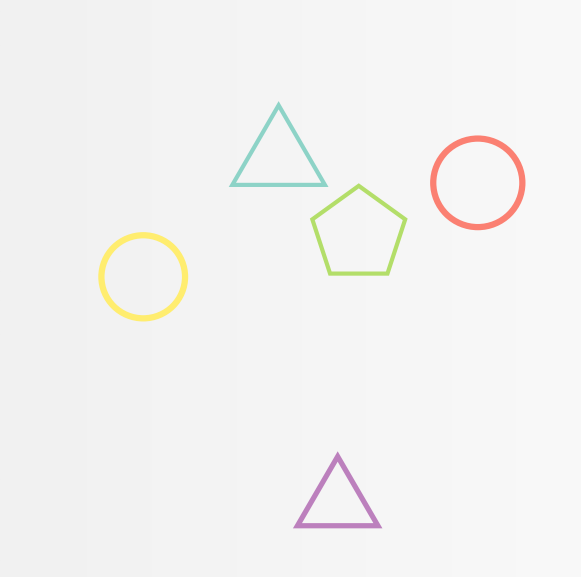[{"shape": "triangle", "thickness": 2, "radius": 0.46, "center": [0.479, 0.725]}, {"shape": "circle", "thickness": 3, "radius": 0.38, "center": [0.822, 0.683]}, {"shape": "pentagon", "thickness": 2, "radius": 0.42, "center": [0.617, 0.593]}, {"shape": "triangle", "thickness": 2.5, "radius": 0.4, "center": [0.581, 0.129]}, {"shape": "circle", "thickness": 3, "radius": 0.36, "center": [0.246, 0.52]}]